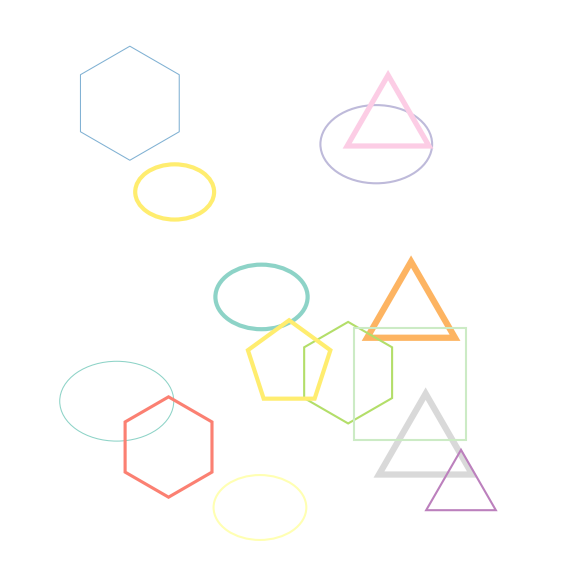[{"shape": "oval", "thickness": 0.5, "radius": 0.49, "center": [0.202, 0.304]}, {"shape": "oval", "thickness": 2, "radius": 0.4, "center": [0.453, 0.485]}, {"shape": "oval", "thickness": 1, "radius": 0.4, "center": [0.45, 0.12]}, {"shape": "oval", "thickness": 1, "radius": 0.48, "center": [0.652, 0.749]}, {"shape": "hexagon", "thickness": 1.5, "radius": 0.43, "center": [0.292, 0.225]}, {"shape": "hexagon", "thickness": 0.5, "radius": 0.49, "center": [0.225, 0.82]}, {"shape": "triangle", "thickness": 3, "radius": 0.44, "center": [0.712, 0.458]}, {"shape": "hexagon", "thickness": 1, "radius": 0.44, "center": [0.603, 0.354]}, {"shape": "triangle", "thickness": 2.5, "radius": 0.41, "center": [0.672, 0.787]}, {"shape": "triangle", "thickness": 3, "radius": 0.47, "center": [0.737, 0.224]}, {"shape": "triangle", "thickness": 1, "radius": 0.35, "center": [0.798, 0.151]}, {"shape": "square", "thickness": 1, "radius": 0.49, "center": [0.71, 0.334]}, {"shape": "pentagon", "thickness": 2, "radius": 0.38, "center": [0.501, 0.37]}, {"shape": "oval", "thickness": 2, "radius": 0.34, "center": [0.302, 0.667]}]